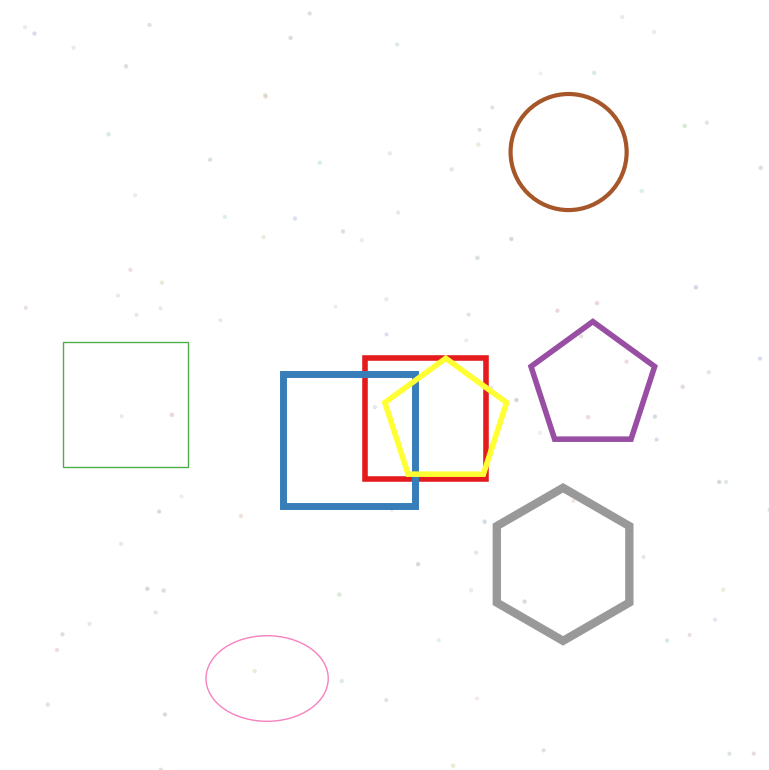[{"shape": "square", "thickness": 2, "radius": 0.39, "center": [0.553, 0.457]}, {"shape": "square", "thickness": 2.5, "radius": 0.43, "center": [0.453, 0.429]}, {"shape": "square", "thickness": 0.5, "radius": 0.41, "center": [0.163, 0.475]}, {"shape": "pentagon", "thickness": 2, "radius": 0.42, "center": [0.77, 0.498]}, {"shape": "pentagon", "thickness": 2, "radius": 0.42, "center": [0.579, 0.451]}, {"shape": "circle", "thickness": 1.5, "radius": 0.38, "center": [0.738, 0.803]}, {"shape": "oval", "thickness": 0.5, "radius": 0.4, "center": [0.347, 0.119]}, {"shape": "hexagon", "thickness": 3, "radius": 0.5, "center": [0.731, 0.267]}]